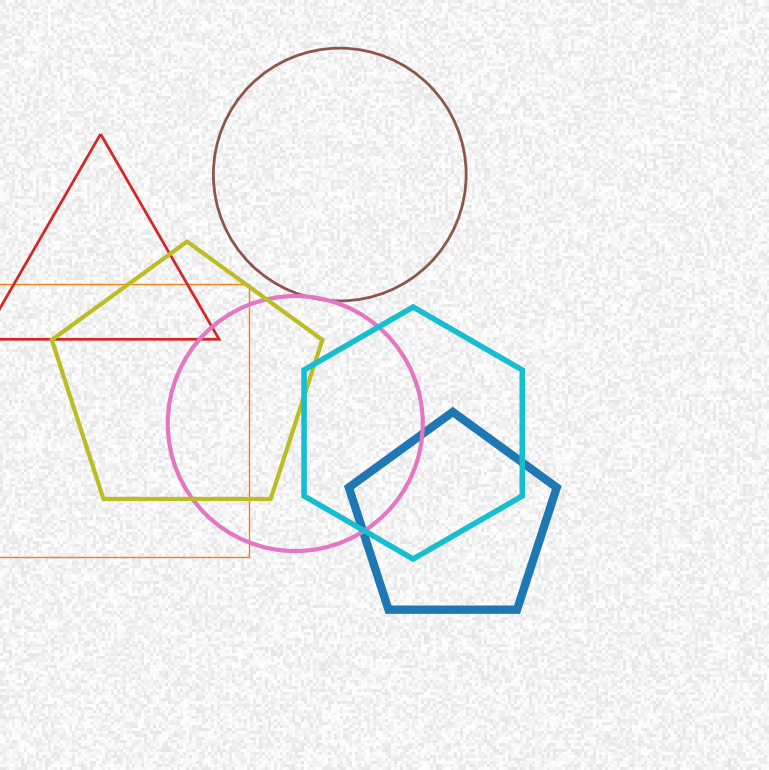[{"shape": "pentagon", "thickness": 3, "radius": 0.71, "center": [0.588, 0.323]}, {"shape": "square", "thickness": 0.5, "radius": 0.89, "center": [0.146, 0.453]}, {"shape": "triangle", "thickness": 1, "radius": 0.89, "center": [0.131, 0.648]}, {"shape": "circle", "thickness": 1, "radius": 0.82, "center": [0.441, 0.773]}, {"shape": "circle", "thickness": 1.5, "radius": 0.83, "center": [0.383, 0.45]}, {"shape": "pentagon", "thickness": 1.5, "radius": 0.92, "center": [0.243, 0.502]}, {"shape": "hexagon", "thickness": 2, "radius": 0.82, "center": [0.537, 0.438]}]